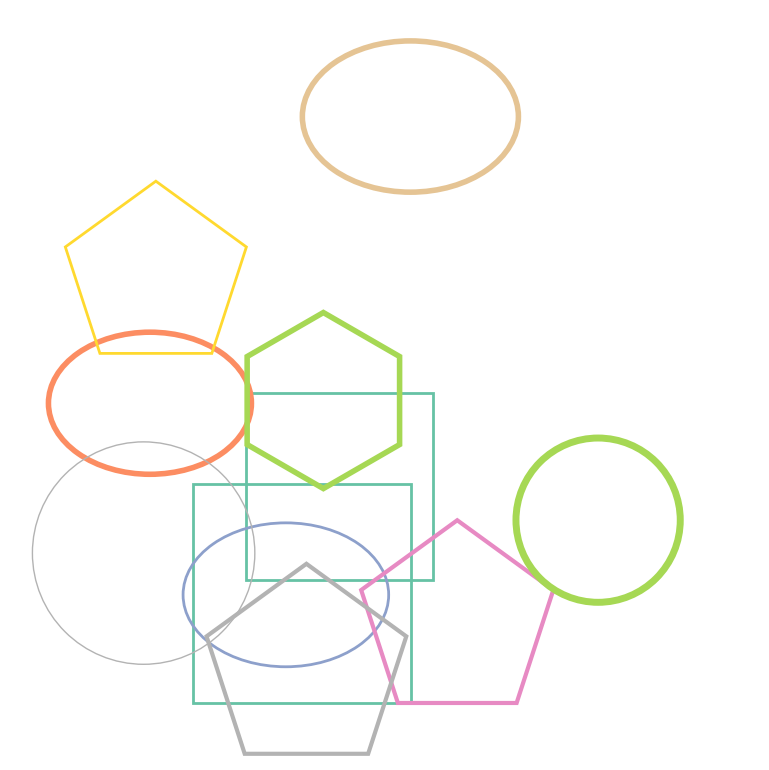[{"shape": "square", "thickness": 1, "radius": 0.71, "center": [0.393, 0.229]}, {"shape": "square", "thickness": 1, "radius": 0.61, "center": [0.441, 0.368]}, {"shape": "oval", "thickness": 2, "radius": 0.66, "center": [0.195, 0.476]}, {"shape": "oval", "thickness": 1, "radius": 0.67, "center": [0.371, 0.228]}, {"shape": "pentagon", "thickness": 1.5, "radius": 0.66, "center": [0.594, 0.193]}, {"shape": "circle", "thickness": 2.5, "radius": 0.53, "center": [0.777, 0.324]}, {"shape": "hexagon", "thickness": 2, "radius": 0.57, "center": [0.42, 0.48]}, {"shape": "pentagon", "thickness": 1, "radius": 0.62, "center": [0.202, 0.641]}, {"shape": "oval", "thickness": 2, "radius": 0.7, "center": [0.533, 0.849]}, {"shape": "pentagon", "thickness": 1.5, "radius": 0.68, "center": [0.398, 0.131]}, {"shape": "circle", "thickness": 0.5, "radius": 0.72, "center": [0.187, 0.282]}]